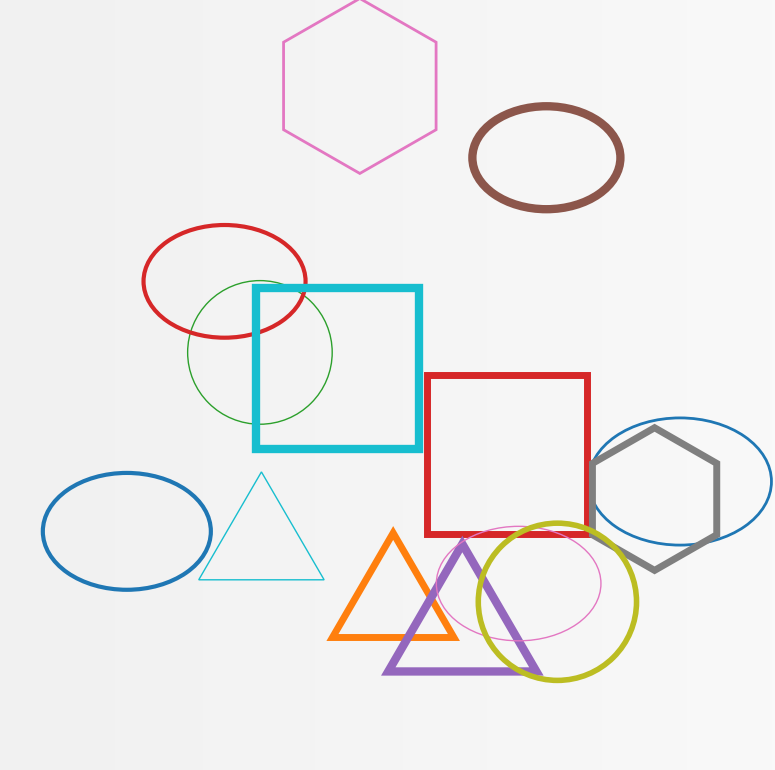[{"shape": "oval", "thickness": 1.5, "radius": 0.54, "center": [0.164, 0.31]}, {"shape": "oval", "thickness": 1, "radius": 0.59, "center": [0.877, 0.375]}, {"shape": "triangle", "thickness": 2.5, "radius": 0.45, "center": [0.507, 0.217]}, {"shape": "circle", "thickness": 0.5, "radius": 0.47, "center": [0.335, 0.542]}, {"shape": "oval", "thickness": 1.5, "radius": 0.52, "center": [0.29, 0.635]}, {"shape": "square", "thickness": 2.5, "radius": 0.52, "center": [0.654, 0.41]}, {"shape": "triangle", "thickness": 3, "radius": 0.55, "center": [0.597, 0.183]}, {"shape": "oval", "thickness": 3, "radius": 0.48, "center": [0.705, 0.795]}, {"shape": "oval", "thickness": 0.5, "radius": 0.53, "center": [0.669, 0.242]}, {"shape": "hexagon", "thickness": 1, "radius": 0.57, "center": [0.464, 0.888]}, {"shape": "hexagon", "thickness": 2.5, "radius": 0.46, "center": [0.845, 0.352]}, {"shape": "circle", "thickness": 2, "radius": 0.51, "center": [0.719, 0.218]}, {"shape": "triangle", "thickness": 0.5, "radius": 0.47, "center": [0.337, 0.294]}, {"shape": "square", "thickness": 3, "radius": 0.52, "center": [0.435, 0.521]}]